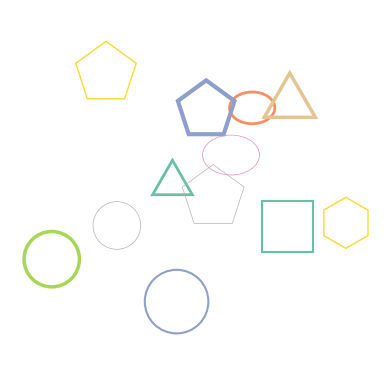[{"shape": "triangle", "thickness": 2, "radius": 0.3, "center": [0.448, 0.524]}, {"shape": "square", "thickness": 1.5, "radius": 0.33, "center": [0.746, 0.411]}, {"shape": "oval", "thickness": 2, "radius": 0.29, "center": [0.655, 0.72]}, {"shape": "pentagon", "thickness": 3, "radius": 0.39, "center": [0.536, 0.714]}, {"shape": "circle", "thickness": 1.5, "radius": 0.41, "center": [0.459, 0.217]}, {"shape": "oval", "thickness": 0.5, "radius": 0.37, "center": [0.6, 0.597]}, {"shape": "circle", "thickness": 2.5, "radius": 0.36, "center": [0.134, 0.327]}, {"shape": "hexagon", "thickness": 1, "radius": 0.33, "center": [0.898, 0.421]}, {"shape": "pentagon", "thickness": 1, "radius": 0.41, "center": [0.275, 0.81]}, {"shape": "triangle", "thickness": 2.5, "radius": 0.38, "center": [0.753, 0.734]}, {"shape": "circle", "thickness": 0.5, "radius": 0.31, "center": [0.303, 0.414]}, {"shape": "pentagon", "thickness": 0.5, "radius": 0.42, "center": [0.554, 0.488]}]